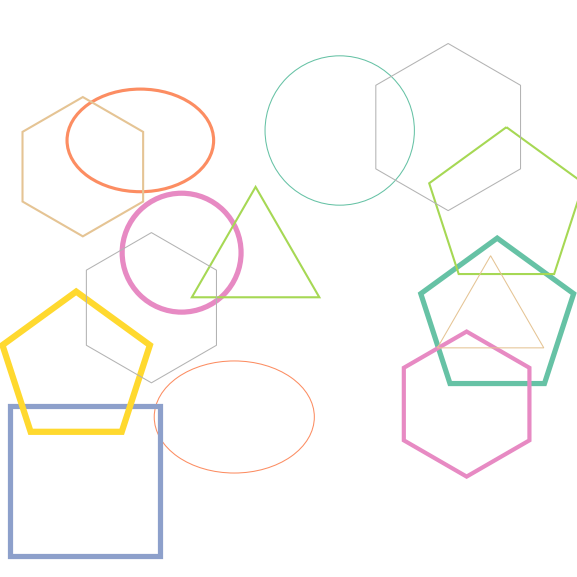[{"shape": "pentagon", "thickness": 2.5, "radius": 0.7, "center": [0.861, 0.448]}, {"shape": "circle", "thickness": 0.5, "radius": 0.65, "center": [0.588, 0.773]}, {"shape": "oval", "thickness": 1.5, "radius": 0.63, "center": [0.243, 0.756]}, {"shape": "oval", "thickness": 0.5, "radius": 0.69, "center": [0.406, 0.277]}, {"shape": "square", "thickness": 2.5, "radius": 0.65, "center": [0.148, 0.166]}, {"shape": "hexagon", "thickness": 2, "radius": 0.63, "center": [0.808, 0.299]}, {"shape": "circle", "thickness": 2.5, "radius": 0.51, "center": [0.314, 0.562]}, {"shape": "pentagon", "thickness": 1, "radius": 0.7, "center": [0.877, 0.638]}, {"shape": "triangle", "thickness": 1, "radius": 0.64, "center": [0.443, 0.548]}, {"shape": "pentagon", "thickness": 3, "radius": 0.67, "center": [0.132, 0.36]}, {"shape": "triangle", "thickness": 0.5, "radius": 0.53, "center": [0.85, 0.45]}, {"shape": "hexagon", "thickness": 1, "radius": 0.6, "center": [0.143, 0.71]}, {"shape": "hexagon", "thickness": 0.5, "radius": 0.72, "center": [0.776, 0.779]}, {"shape": "hexagon", "thickness": 0.5, "radius": 0.65, "center": [0.262, 0.466]}]